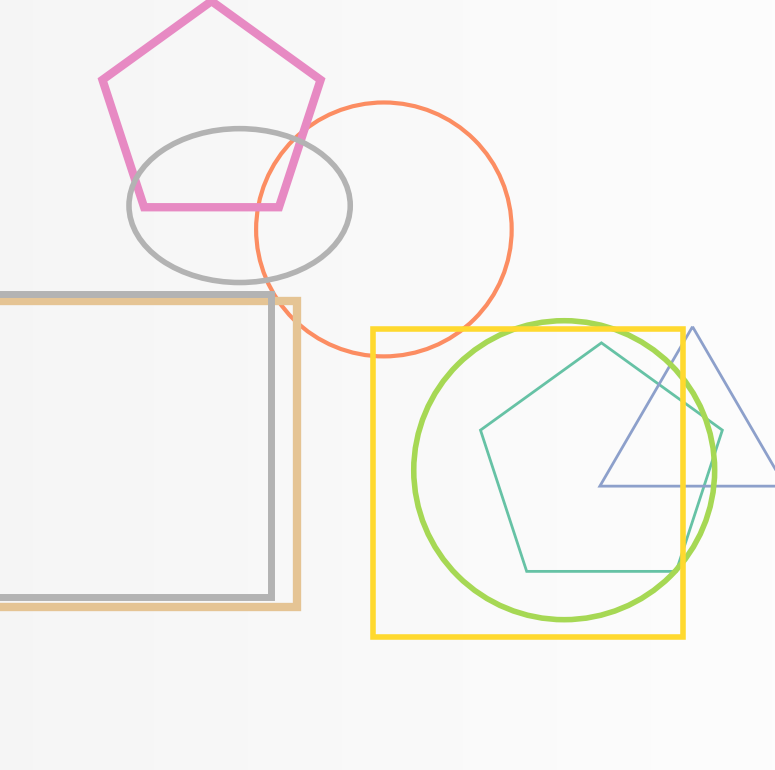[{"shape": "pentagon", "thickness": 1, "radius": 0.82, "center": [0.776, 0.391]}, {"shape": "circle", "thickness": 1.5, "radius": 0.82, "center": [0.495, 0.702]}, {"shape": "triangle", "thickness": 1, "radius": 0.69, "center": [0.894, 0.438]}, {"shape": "pentagon", "thickness": 3, "radius": 0.74, "center": [0.273, 0.851]}, {"shape": "circle", "thickness": 2, "radius": 0.97, "center": [0.728, 0.389]}, {"shape": "square", "thickness": 2, "radius": 1.0, "center": [0.681, 0.373]}, {"shape": "square", "thickness": 3, "radius": 0.99, "center": [0.185, 0.41]}, {"shape": "oval", "thickness": 2, "radius": 0.71, "center": [0.309, 0.733]}, {"shape": "square", "thickness": 2.5, "radius": 0.99, "center": [0.152, 0.422]}]